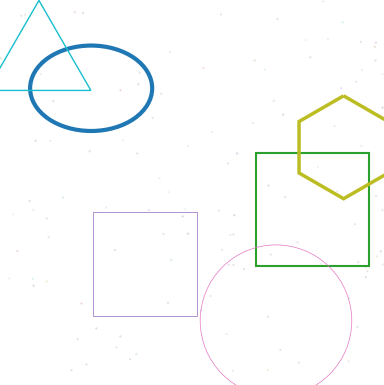[{"shape": "oval", "thickness": 3, "radius": 0.79, "center": [0.237, 0.771]}, {"shape": "square", "thickness": 1.5, "radius": 0.74, "center": [0.811, 0.456]}, {"shape": "square", "thickness": 0.5, "radius": 0.68, "center": [0.376, 0.315]}, {"shape": "circle", "thickness": 0.5, "radius": 0.98, "center": [0.717, 0.167]}, {"shape": "hexagon", "thickness": 2.5, "radius": 0.67, "center": [0.892, 0.618]}, {"shape": "triangle", "thickness": 1, "radius": 0.78, "center": [0.101, 0.843]}]